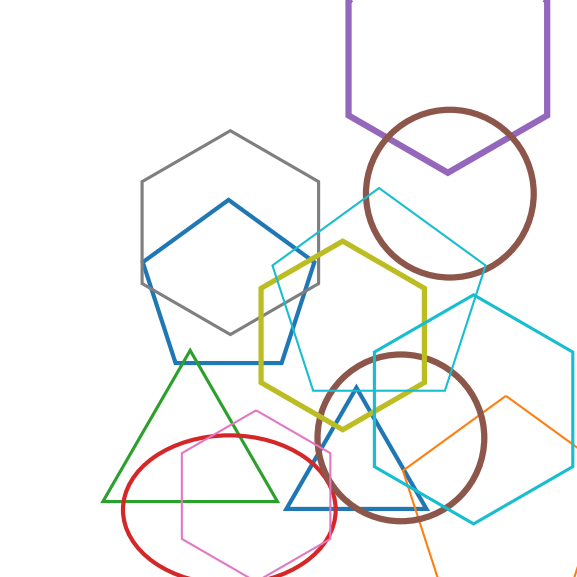[{"shape": "pentagon", "thickness": 2, "radius": 0.78, "center": [0.396, 0.497]}, {"shape": "triangle", "thickness": 2, "radius": 0.7, "center": [0.617, 0.188]}, {"shape": "pentagon", "thickness": 1, "radius": 0.94, "center": [0.876, 0.126]}, {"shape": "triangle", "thickness": 1.5, "radius": 0.87, "center": [0.329, 0.218]}, {"shape": "oval", "thickness": 2, "radius": 0.92, "center": [0.397, 0.116]}, {"shape": "hexagon", "thickness": 3, "radius": 0.99, "center": [0.776, 0.899]}, {"shape": "circle", "thickness": 3, "radius": 0.72, "center": [0.694, 0.241]}, {"shape": "circle", "thickness": 3, "radius": 0.73, "center": [0.779, 0.664]}, {"shape": "hexagon", "thickness": 1, "radius": 0.74, "center": [0.443, 0.14]}, {"shape": "hexagon", "thickness": 1.5, "radius": 0.88, "center": [0.399, 0.596]}, {"shape": "hexagon", "thickness": 2.5, "radius": 0.82, "center": [0.593, 0.418]}, {"shape": "pentagon", "thickness": 1, "radius": 0.97, "center": [0.656, 0.48]}, {"shape": "hexagon", "thickness": 1.5, "radius": 0.99, "center": [0.82, 0.29]}]